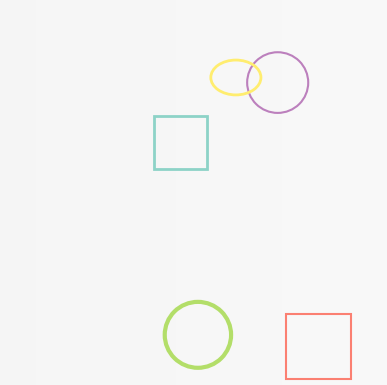[{"shape": "square", "thickness": 2, "radius": 0.35, "center": [0.466, 0.63]}, {"shape": "square", "thickness": 1.5, "radius": 0.42, "center": [0.821, 0.101]}, {"shape": "circle", "thickness": 3, "radius": 0.43, "center": [0.511, 0.13]}, {"shape": "circle", "thickness": 1.5, "radius": 0.39, "center": [0.717, 0.786]}, {"shape": "oval", "thickness": 2, "radius": 0.32, "center": [0.609, 0.799]}]